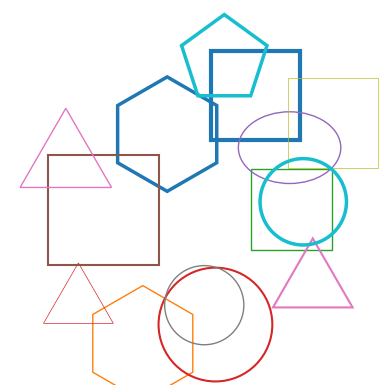[{"shape": "square", "thickness": 3, "radius": 0.58, "center": [0.664, 0.752]}, {"shape": "hexagon", "thickness": 2.5, "radius": 0.74, "center": [0.434, 0.652]}, {"shape": "hexagon", "thickness": 1, "radius": 0.75, "center": [0.371, 0.108]}, {"shape": "square", "thickness": 1, "radius": 0.53, "center": [0.757, 0.457]}, {"shape": "circle", "thickness": 1.5, "radius": 0.74, "center": [0.56, 0.157]}, {"shape": "triangle", "thickness": 0.5, "radius": 0.52, "center": [0.204, 0.212]}, {"shape": "oval", "thickness": 1, "radius": 0.67, "center": [0.752, 0.616]}, {"shape": "square", "thickness": 1.5, "radius": 0.72, "center": [0.269, 0.454]}, {"shape": "triangle", "thickness": 1.5, "radius": 0.6, "center": [0.812, 0.261]}, {"shape": "triangle", "thickness": 1, "radius": 0.69, "center": [0.171, 0.582]}, {"shape": "circle", "thickness": 1, "radius": 0.51, "center": [0.531, 0.207]}, {"shape": "square", "thickness": 0.5, "radius": 0.58, "center": [0.866, 0.681]}, {"shape": "circle", "thickness": 2.5, "radius": 0.56, "center": [0.788, 0.476]}, {"shape": "pentagon", "thickness": 2.5, "radius": 0.58, "center": [0.583, 0.846]}]